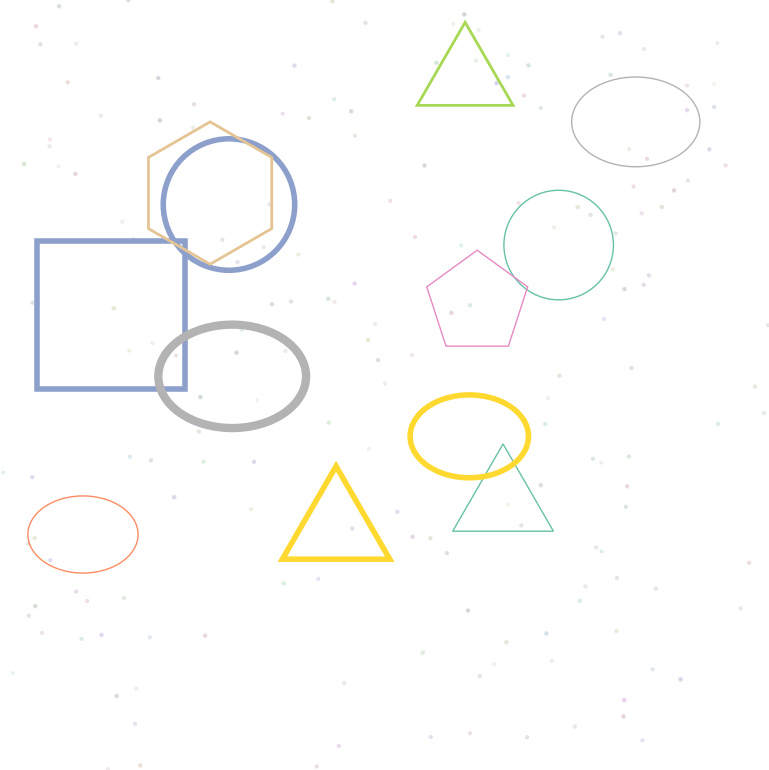[{"shape": "triangle", "thickness": 0.5, "radius": 0.38, "center": [0.653, 0.348]}, {"shape": "circle", "thickness": 0.5, "radius": 0.36, "center": [0.726, 0.682]}, {"shape": "oval", "thickness": 0.5, "radius": 0.36, "center": [0.108, 0.306]}, {"shape": "square", "thickness": 2, "radius": 0.48, "center": [0.144, 0.59]}, {"shape": "circle", "thickness": 2, "radius": 0.43, "center": [0.297, 0.734]}, {"shape": "pentagon", "thickness": 0.5, "radius": 0.34, "center": [0.62, 0.606]}, {"shape": "triangle", "thickness": 1, "radius": 0.36, "center": [0.604, 0.899]}, {"shape": "oval", "thickness": 2, "radius": 0.38, "center": [0.609, 0.433]}, {"shape": "triangle", "thickness": 2, "radius": 0.4, "center": [0.436, 0.314]}, {"shape": "hexagon", "thickness": 1, "radius": 0.46, "center": [0.273, 0.749]}, {"shape": "oval", "thickness": 3, "radius": 0.48, "center": [0.302, 0.511]}, {"shape": "oval", "thickness": 0.5, "radius": 0.42, "center": [0.826, 0.842]}]